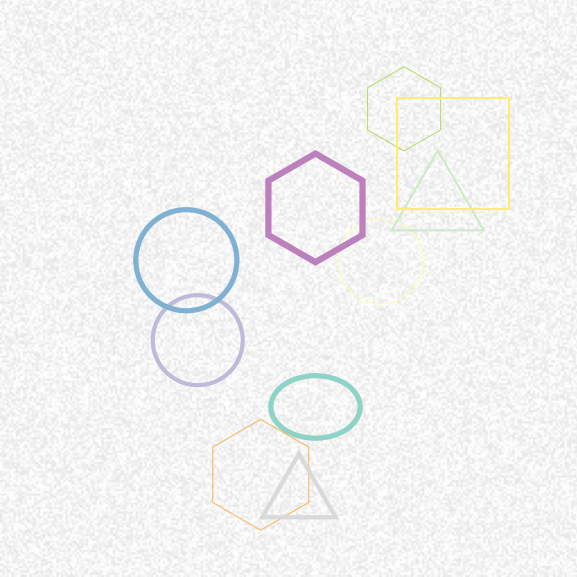[{"shape": "oval", "thickness": 2.5, "radius": 0.39, "center": [0.546, 0.294]}, {"shape": "circle", "thickness": 0.5, "radius": 0.37, "center": [0.659, 0.547]}, {"shape": "circle", "thickness": 2, "radius": 0.39, "center": [0.342, 0.41]}, {"shape": "circle", "thickness": 2.5, "radius": 0.44, "center": [0.323, 0.549]}, {"shape": "hexagon", "thickness": 0.5, "radius": 0.48, "center": [0.451, 0.177]}, {"shape": "hexagon", "thickness": 0.5, "radius": 0.36, "center": [0.7, 0.811]}, {"shape": "triangle", "thickness": 2, "radius": 0.37, "center": [0.518, 0.14]}, {"shape": "hexagon", "thickness": 3, "radius": 0.47, "center": [0.546, 0.639]}, {"shape": "triangle", "thickness": 1, "radius": 0.46, "center": [0.758, 0.646]}, {"shape": "square", "thickness": 1, "radius": 0.48, "center": [0.784, 0.733]}]